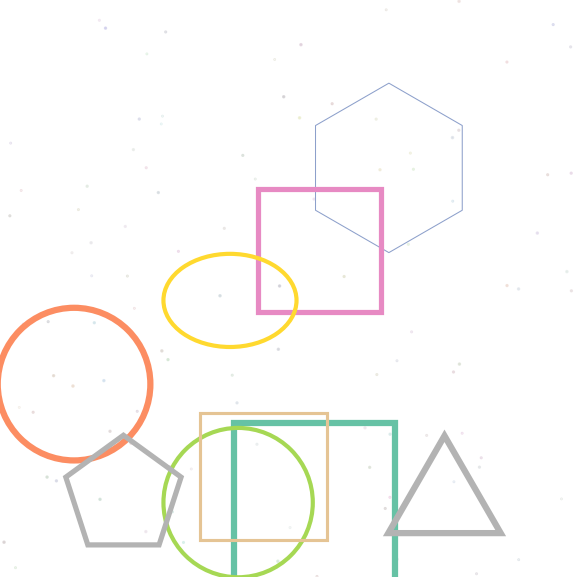[{"shape": "square", "thickness": 3, "radius": 0.7, "center": [0.545, 0.128]}, {"shape": "circle", "thickness": 3, "radius": 0.66, "center": [0.128, 0.334]}, {"shape": "hexagon", "thickness": 0.5, "radius": 0.73, "center": [0.673, 0.708]}, {"shape": "square", "thickness": 2.5, "radius": 0.53, "center": [0.553, 0.566]}, {"shape": "circle", "thickness": 2, "radius": 0.65, "center": [0.412, 0.129]}, {"shape": "oval", "thickness": 2, "radius": 0.58, "center": [0.398, 0.479]}, {"shape": "square", "thickness": 1.5, "radius": 0.55, "center": [0.456, 0.174]}, {"shape": "pentagon", "thickness": 2.5, "radius": 0.52, "center": [0.214, 0.14]}, {"shape": "triangle", "thickness": 3, "radius": 0.56, "center": [0.77, 0.132]}]